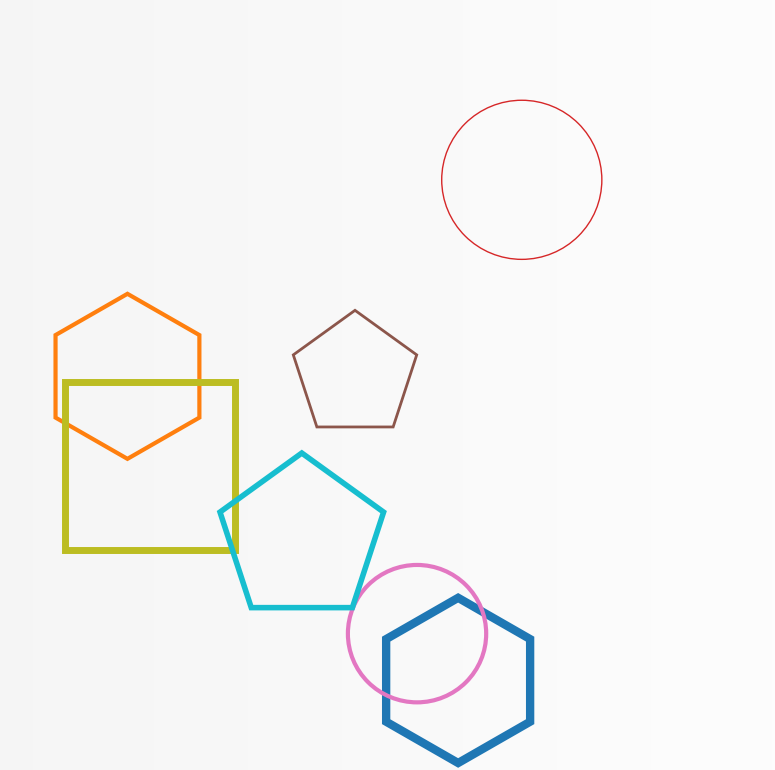[{"shape": "hexagon", "thickness": 3, "radius": 0.54, "center": [0.591, 0.116]}, {"shape": "hexagon", "thickness": 1.5, "radius": 0.54, "center": [0.164, 0.511]}, {"shape": "circle", "thickness": 0.5, "radius": 0.52, "center": [0.673, 0.766]}, {"shape": "pentagon", "thickness": 1, "radius": 0.42, "center": [0.458, 0.513]}, {"shape": "circle", "thickness": 1.5, "radius": 0.45, "center": [0.538, 0.177]}, {"shape": "square", "thickness": 2.5, "radius": 0.55, "center": [0.193, 0.395]}, {"shape": "pentagon", "thickness": 2, "radius": 0.55, "center": [0.389, 0.301]}]